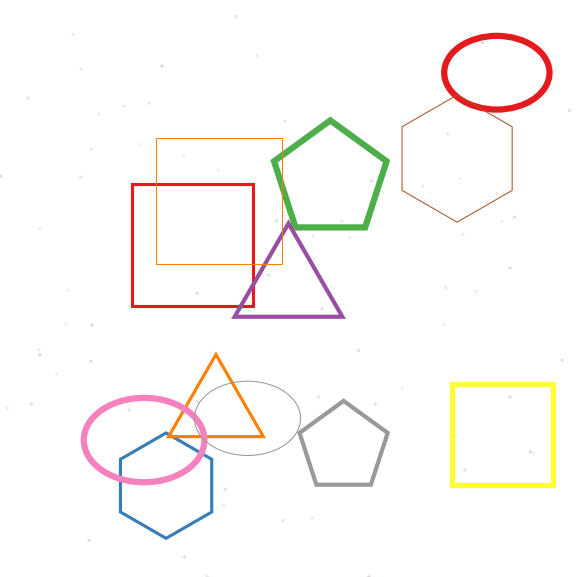[{"shape": "oval", "thickness": 3, "radius": 0.46, "center": [0.86, 0.873]}, {"shape": "square", "thickness": 1.5, "radius": 0.53, "center": [0.333, 0.575]}, {"shape": "hexagon", "thickness": 1.5, "radius": 0.46, "center": [0.288, 0.158]}, {"shape": "pentagon", "thickness": 3, "radius": 0.51, "center": [0.572, 0.688]}, {"shape": "triangle", "thickness": 2, "radius": 0.54, "center": [0.5, 0.504]}, {"shape": "triangle", "thickness": 1.5, "radius": 0.47, "center": [0.374, 0.29]}, {"shape": "square", "thickness": 0.5, "radius": 0.55, "center": [0.379, 0.651]}, {"shape": "square", "thickness": 2.5, "radius": 0.44, "center": [0.87, 0.247]}, {"shape": "hexagon", "thickness": 0.5, "radius": 0.55, "center": [0.792, 0.725]}, {"shape": "oval", "thickness": 3, "radius": 0.52, "center": [0.249, 0.237]}, {"shape": "pentagon", "thickness": 2, "radius": 0.4, "center": [0.595, 0.225]}, {"shape": "oval", "thickness": 0.5, "radius": 0.46, "center": [0.429, 0.275]}]